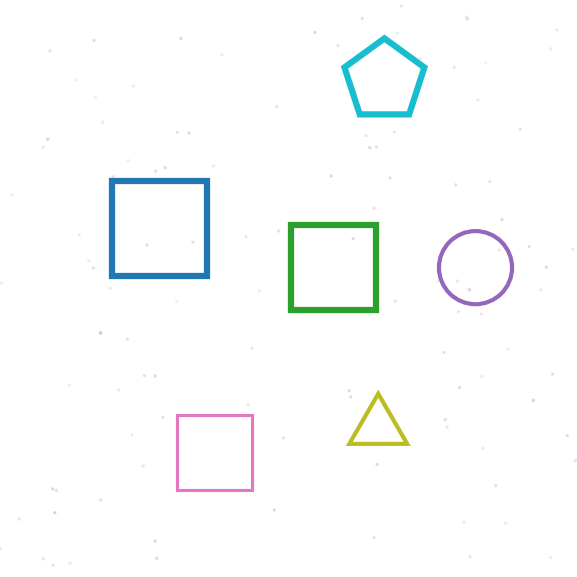[{"shape": "square", "thickness": 3, "radius": 0.41, "center": [0.277, 0.603]}, {"shape": "square", "thickness": 3, "radius": 0.37, "center": [0.578, 0.536]}, {"shape": "circle", "thickness": 2, "radius": 0.32, "center": [0.823, 0.536]}, {"shape": "square", "thickness": 1.5, "radius": 0.33, "center": [0.372, 0.216]}, {"shape": "triangle", "thickness": 2, "radius": 0.29, "center": [0.655, 0.259]}, {"shape": "pentagon", "thickness": 3, "radius": 0.36, "center": [0.666, 0.86]}]